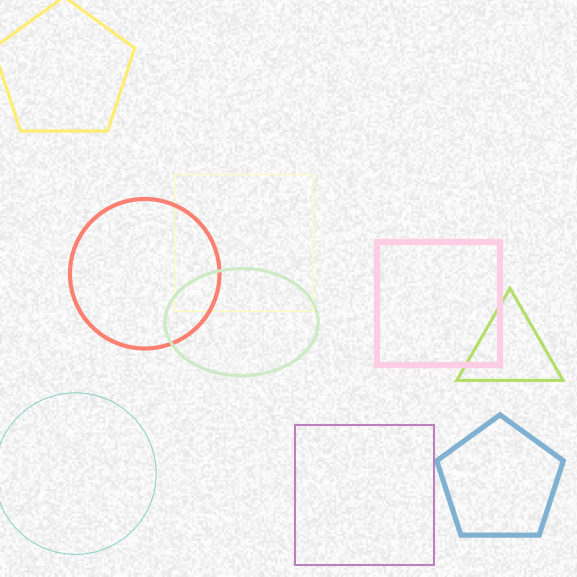[{"shape": "circle", "thickness": 0.5, "radius": 0.7, "center": [0.131, 0.179]}, {"shape": "square", "thickness": 0.5, "radius": 0.6, "center": [0.421, 0.579]}, {"shape": "circle", "thickness": 2, "radius": 0.65, "center": [0.251, 0.525]}, {"shape": "pentagon", "thickness": 2.5, "radius": 0.58, "center": [0.866, 0.166]}, {"shape": "triangle", "thickness": 1.5, "radius": 0.53, "center": [0.883, 0.394]}, {"shape": "square", "thickness": 3, "radius": 0.53, "center": [0.759, 0.473]}, {"shape": "square", "thickness": 1, "radius": 0.6, "center": [0.631, 0.142]}, {"shape": "oval", "thickness": 1.5, "radius": 0.66, "center": [0.418, 0.441]}, {"shape": "pentagon", "thickness": 1.5, "radius": 0.64, "center": [0.111, 0.876]}]